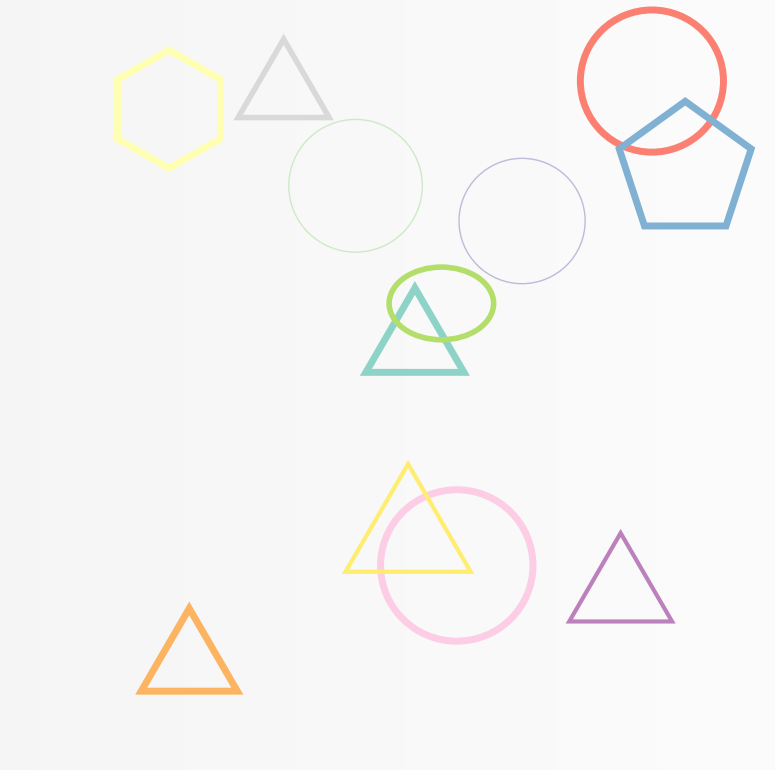[{"shape": "triangle", "thickness": 2.5, "radius": 0.37, "center": [0.535, 0.553]}, {"shape": "hexagon", "thickness": 2.5, "radius": 0.38, "center": [0.218, 0.858]}, {"shape": "circle", "thickness": 0.5, "radius": 0.41, "center": [0.674, 0.713]}, {"shape": "circle", "thickness": 2.5, "radius": 0.46, "center": [0.841, 0.895]}, {"shape": "pentagon", "thickness": 2.5, "radius": 0.45, "center": [0.884, 0.779]}, {"shape": "triangle", "thickness": 2.5, "radius": 0.36, "center": [0.244, 0.138]}, {"shape": "oval", "thickness": 2, "radius": 0.34, "center": [0.569, 0.606]}, {"shape": "circle", "thickness": 2.5, "radius": 0.49, "center": [0.589, 0.266]}, {"shape": "triangle", "thickness": 2, "radius": 0.34, "center": [0.366, 0.881]}, {"shape": "triangle", "thickness": 1.5, "radius": 0.38, "center": [0.801, 0.231]}, {"shape": "circle", "thickness": 0.5, "radius": 0.43, "center": [0.459, 0.759]}, {"shape": "triangle", "thickness": 1.5, "radius": 0.47, "center": [0.527, 0.304]}]